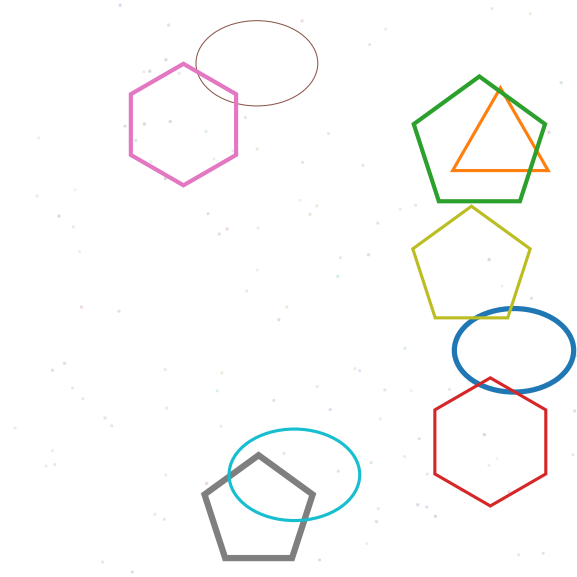[{"shape": "oval", "thickness": 2.5, "radius": 0.52, "center": [0.89, 0.393]}, {"shape": "triangle", "thickness": 1.5, "radius": 0.48, "center": [0.867, 0.752]}, {"shape": "pentagon", "thickness": 2, "radius": 0.6, "center": [0.83, 0.747]}, {"shape": "hexagon", "thickness": 1.5, "radius": 0.55, "center": [0.849, 0.234]}, {"shape": "oval", "thickness": 0.5, "radius": 0.53, "center": [0.445, 0.89]}, {"shape": "hexagon", "thickness": 2, "radius": 0.53, "center": [0.318, 0.783]}, {"shape": "pentagon", "thickness": 3, "radius": 0.49, "center": [0.448, 0.112]}, {"shape": "pentagon", "thickness": 1.5, "radius": 0.53, "center": [0.816, 0.535]}, {"shape": "oval", "thickness": 1.5, "radius": 0.57, "center": [0.51, 0.177]}]